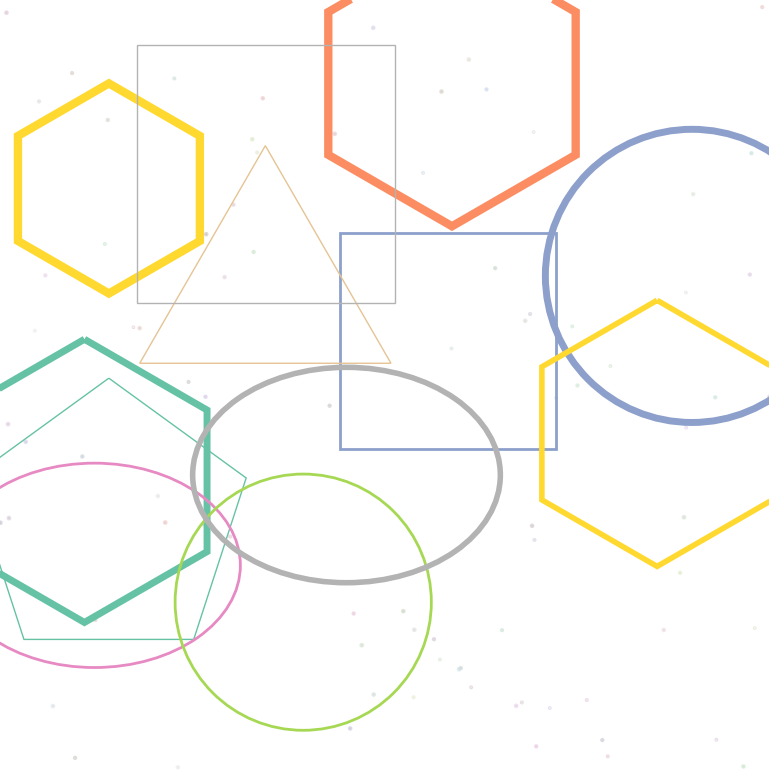[{"shape": "pentagon", "thickness": 0.5, "radius": 0.94, "center": [0.141, 0.321]}, {"shape": "hexagon", "thickness": 2.5, "radius": 0.92, "center": [0.11, 0.376]}, {"shape": "hexagon", "thickness": 3, "radius": 0.93, "center": [0.587, 0.892]}, {"shape": "square", "thickness": 1, "radius": 0.7, "center": [0.582, 0.557]}, {"shape": "circle", "thickness": 2.5, "radius": 0.95, "center": [0.899, 0.642]}, {"shape": "oval", "thickness": 1, "radius": 0.95, "center": [0.123, 0.266]}, {"shape": "circle", "thickness": 1, "radius": 0.83, "center": [0.394, 0.218]}, {"shape": "hexagon", "thickness": 2, "radius": 0.86, "center": [0.853, 0.437]}, {"shape": "hexagon", "thickness": 3, "radius": 0.68, "center": [0.141, 0.755]}, {"shape": "triangle", "thickness": 0.5, "radius": 0.94, "center": [0.345, 0.622]}, {"shape": "oval", "thickness": 2, "radius": 1.0, "center": [0.45, 0.383]}, {"shape": "square", "thickness": 0.5, "radius": 0.84, "center": [0.345, 0.774]}]